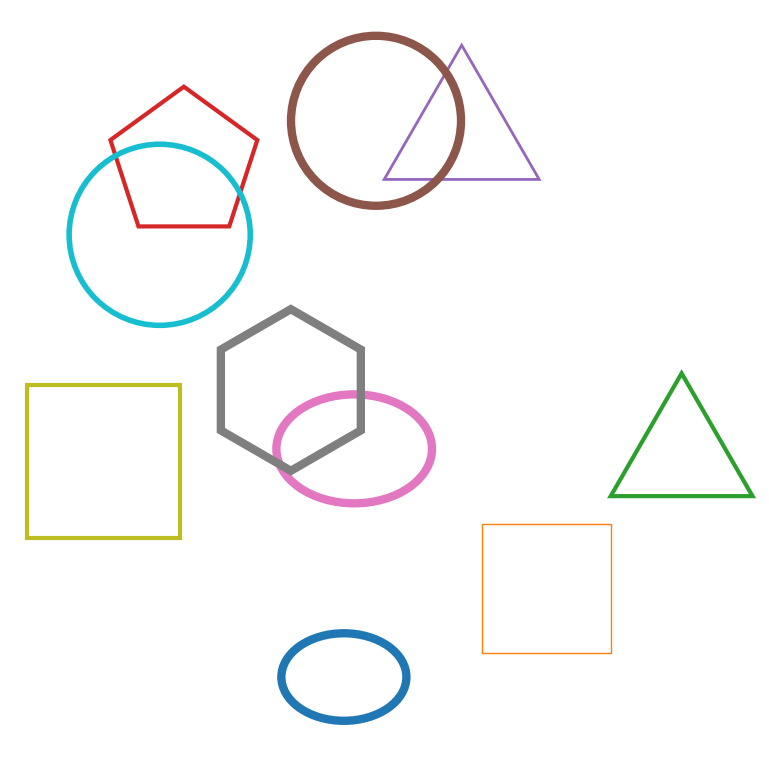[{"shape": "oval", "thickness": 3, "radius": 0.41, "center": [0.447, 0.121]}, {"shape": "square", "thickness": 0.5, "radius": 0.42, "center": [0.71, 0.236]}, {"shape": "triangle", "thickness": 1.5, "radius": 0.53, "center": [0.885, 0.409]}, {"shape": "pentagon", "thickness": 1.5, "radius": 0.5, "center": [0.239, 0.787]}, {"shape": "triangle", "thickness": 1, "radius": 0.58, "center": [0.6, 0.825]}, {"shape": "circle", "thickness": 3, "radius": 0.55, "center": [0.488, 0.843]}, {"shape": "oval", "thickness": 3, "radius": 0.51, "center": [0.46, 0.417]}, {"shape": "hexagon", "thickness": 3, "radius": 0.52, "center": [0.378, 0.494]}, {"shape": "square", "thickness": 1.5, "radius": 0.5, "center": [0.134, 0.4]}, {"shape": "circle", "thickness": 2, "radius": 0.59, "center": [0.207, 0.695]}]